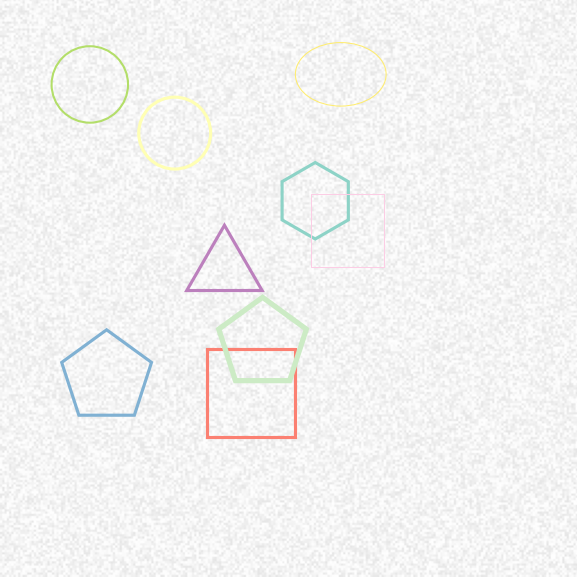[{"shape": "hexagon", "thickness": 1.5, "radius": 0.33, "center": [0.546, 0.651]}, {"shape": "circle", "thickness": 1.5, "radius": 0.31, "center": [0.303, 0.769]}, {"shape": "square", "thickness": 1.5, "radius": 0.38, "center": [0.435, 0.319]}, {"shape": "pentagon", "thickness": 1.5, "radius": 0.41, "center": [0.185, 0.346]}, {"shape": "circle", "thickness": 1, "radius": 0.33, "center": [0.156, 0.853]}, {"shape": "square", "thickness": 0.5, "radius": 0.32, "center": [0.601, 0.6]}, {"shape": "triangle", "thickness": 1.5, "radius": 0.38, "center": [0.389, 0.534]}, {"shape": "pentagon", "thickness": 2.5, "radius": 0.4, "center": [0.455, 0.405]}, {"shape": "oval", "thickness": 0.5, "radius": 0.39, "center": [0.59, 0.87]}]